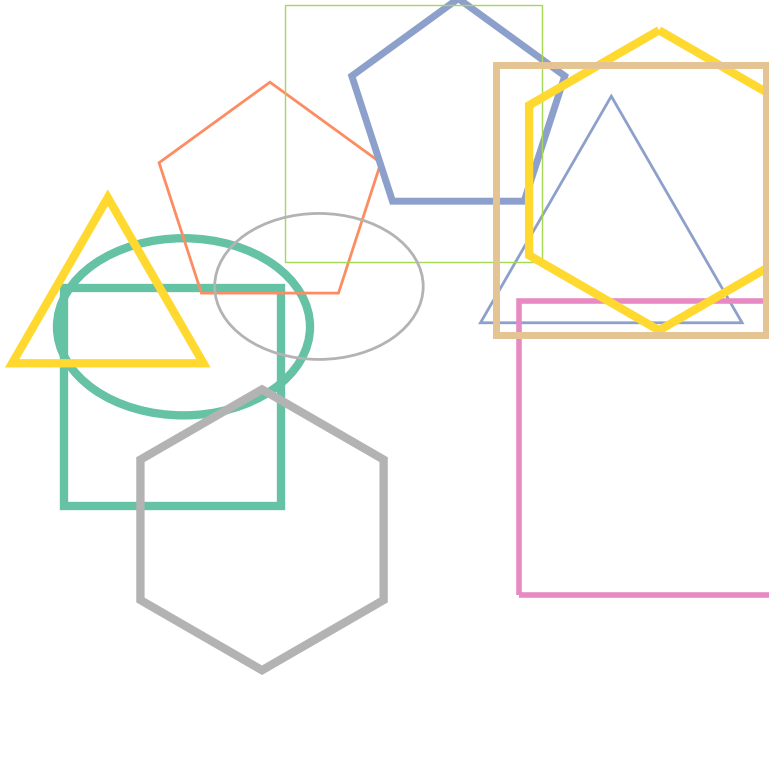[{"shape": "oval", "thickness": 3, "radius": 0.82, "center": [0.238, 0.576]}, {"shape": "square", "thickness": 3, "radius": 0.71, "center": [0.224, 0.485]}, {"shape": "pentagon", "thickness": 1, "radius": 0.76, "center": [0.351, 0.742]}, {"shape": "triangle", "thickness": 1, "radius": 0.98, "center": [0.794, 0.679]}, {"shape": "pentagon", "thickness": 2.5, "radius": 0.73, "center": [0.595, 0.856]}, {"shape": "square", "thickness": 2, "radius": 0.95, "center": [0.865, 0.418]}, {"shape": "square", "thickness": 0.5, "radius": 0.83, "center": [0.537, 0.827]}, {"shape": "hexagon", "thickness": 3, "radius": 0.97, "center": [0.856, 0.766]}, {"shape": "triangle", "thickness": 3, "radius": 0.72, "center": [0.14, 0.6]}, {"shape": "square", "thickness": 2.5, "radius": 0.88, "center": [0.819, 0.74]}, {"shape": "oval", "thickness": 1, "radius": 0.68, "center": [0.414, 0.628]}, {"shape": "hexagon", "thickness": 3, "radius": 0.91, "center": [0.34, 0.312]}]